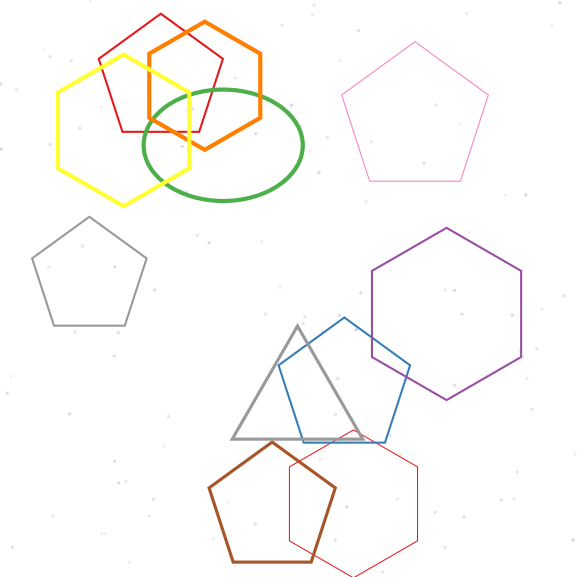[{"shape": "pentagon", "thickness": 1, "radius": 0.57, "center": [0.278, 0.862]}, {"shape": "hexagon", "thickness": 0.5, "radius": 0.64, "center": [0.612, 0.127]}, {"shape": "pentagon", "thickness": 1, "radius": 0.6, "center": [0.596, 0.33]}, {"shape": "oval", "thickness": 2, "radius": 0.69, "center": [0.387, 0.748]}, {"shape": "hexagon", "thickness": 1, "radius": 0.75, "center": [0.773, 0.455]}, {"shape": "hexagon", "thickness": 2, "radius": 0.55, "center": [0.355, 0.851]}, {"shape": "hexagon", "thickness": 2, "radius": 0.66, "center": [0.214, 0.773]}, {"shape": "pentagon", "thickness": 1.5, "radius": 0.57, "center": [0.471, 0.119]}, {"shape": "pentagon", "thickness": 0.5, "radius": 0.67, "center": [0.719, 0.793]}, {"shape": "pentagon", "thickness": 1, "radius": 0.52, "center": [0.155, 0.52]}, {"shape": "triangle", "thickness": 1.5, "radius": 0.65, "center": [0.515, 0.304]}]